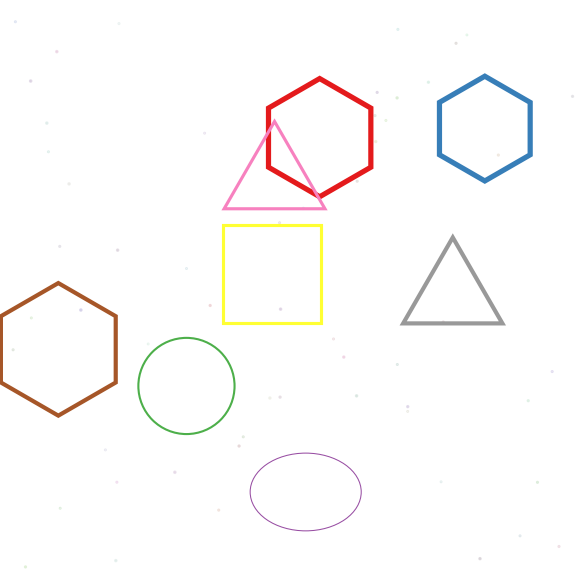[{"shape": "hexagon", "thickness": 2.5, "radius": 0.51, "center": [0.554, 0.761]}, {"shape": "hexagon", "thickness": 2.5, "radius": 0.45, "center": [0.84, 0.776]}, {"shape": "circle", "thickness": 1, "radius": 0.42, "center": [0.323, 0.331]}, {"shape": "oval", "thickness": 0.5, "radius": 0.48, "center": [0.529, 0.147]}, {"shape": "square", "thickness": 1.5, "radius": 0.42, "center": [0.47, 0.525]}, {"shape": "hexagon", "thickness": 2, "radius": 0.57, "center": [0.101, 0.394]}, {"shape": "triangle", "thickness": 1.5, "radius": 0.5, "center": [0.475, 0.688]}, {"shape": "triangle", "thickness": 2, "radius": 0.5, "center": [0.784, 0.489]}]